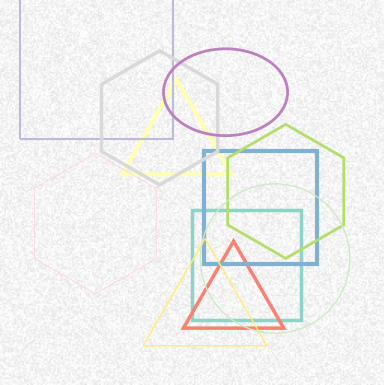[{"shape": "square", "thickness": 2.5, "radius": 0.71, "center": [0.64, 0.312]}, {"shape": "triangle", "thickness": 3, "radius": 0.82, "center": [0.459, 0.629]}, {"shape": "square", "thickness": 1.5, "radius": 0.99, "center": [0.25, 0.838]}, {"shape": "triangle", "thickness": 2.5, "radius": 0.75, "center": [0.607, 0.223]}, {"shape": "square", "thickness": 3, "radius": 0.73, "center": [0.676, 0.461]}, {"shape": "hexagon", "thickness": 2, "radius": 0.87, "center": [0.742, 0.503]}, {"shape": "hexagon", "thickness": 0.5, "radius": 0.91, "center": [0.248, 0.419]}, {"shape": "hexagon", "thickness": 2.5, "radius": 0.87, "center": [0.415, 0.694]}, {"shape": "oval", "thickness": 2, "radius": 0.81, "center": [0.586, 0.76]}, {"shape": "circle", "thickness": 1, "radius": 0.97, "center": [0.714, 0.328]}, {"shape": "triangle", "thickness": 1, "radius": 0.93, "center": [0.533, 0.195]}]